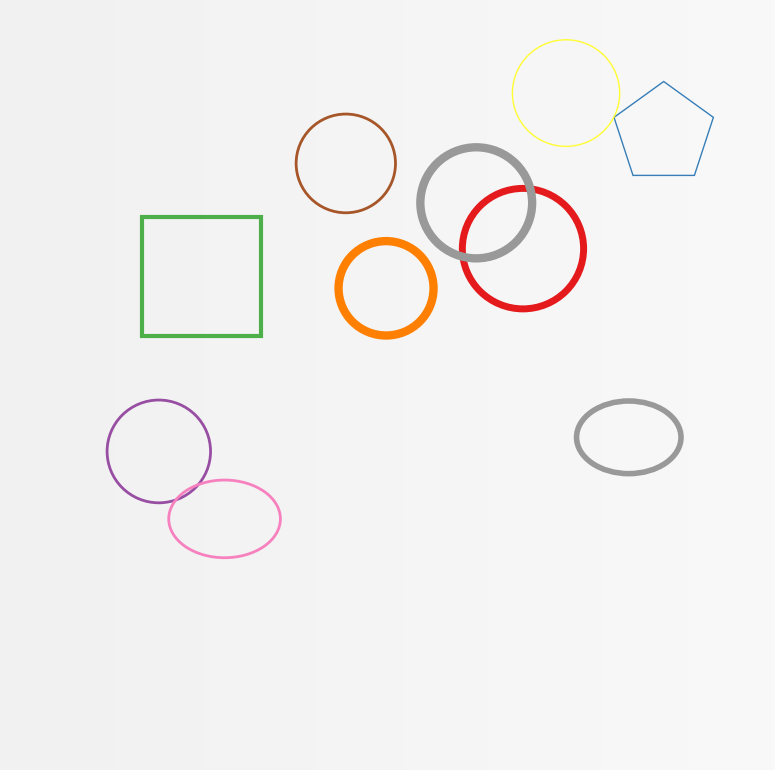[{"shape": "circle", "thickness": 2.5, "radius": 0.39, "center": [0.675, 0.677]}, {"shape": "pentagon", "thickness": 0.5, "radius": 0.34, "center": [0.856, 0.827]}, {"shape": "square", "thickness": 1.5, "radius": 0.39, "center": [0.26, 0.641]}, {"shape": "circle", "thickness": 1, "radius": 0.33, "center": [0.205, 0.414]}, {"shape": "circle", "thickness": 3, "radius": 0.31, "center": [0.498, 0.626]}, {"shape": "circle", "thickness": 0.5, "radius": 0.35, "center": [0.73, 0.879]}, {"shape": "circle", "thickness": 1, "radius": 0.32, "center": [0.446, 0.788]}, {"shape": "oval", "thickness": 1, "radius": 0.36, "center": [0.29, 0.326]}, {"shape": "circle", "thickness": 3, "radius": 0.36, "center": [0.615, 0.737]}, {"shape": "oval", "thickness": 2, "radius": 0.34, "center": [0.811, 0.432]}]